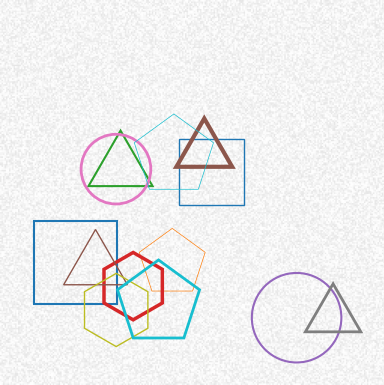[{"shape": "square", "thickness": 1.5, "radius": 0.54, "center": [0.196, 0.318]}, {"shape": "square", "thickness": 1, "radius": 0.42, "center": [0.55, 0.553]}, {"shape": "pentagon", "thickness": 0.5, "radius": 0.45, "center": [0.447, 0.317]}, {"shape": "triangle", "thickness": 1.5, "radius": 0.48, "center": [0.313, 0.565]}, {"shape": "hexagon", "thickness": 2.5, "radius": 0.44, "center": [0.346, 0.257]}, {"shape": "circle", "thickness": 1.5, "radius": 0.58, "center": [0.77, 0.175]}, {"shape": "triangle", "thickness": 1, "radius": 0.48, "center": [0.248, 0.308]}, {"shape": "triangle", "thickness": 3, "radius": 0.42, "center": [0.531, 0.609]}, {"shape": "circle", "thickness": 2, "radius": 0.45, "center": [0.301, 0.561]}, {"shape": "triangle", "thickness": 2, "radius": 0.42, "center": [0.865, 0.18]}, {"shape": "hexagon", "thickness": 1, "radius": 0.48, "center": [0.302, 0.195]}, {"shape": "pentagon", "thickness": 0.5, "radius": 0.54, "center": [0.452, 0.596]}, {"shape": "pentagon", "thickness": 2, "radius": 0.56, "center": [0.412, 0.213]}]